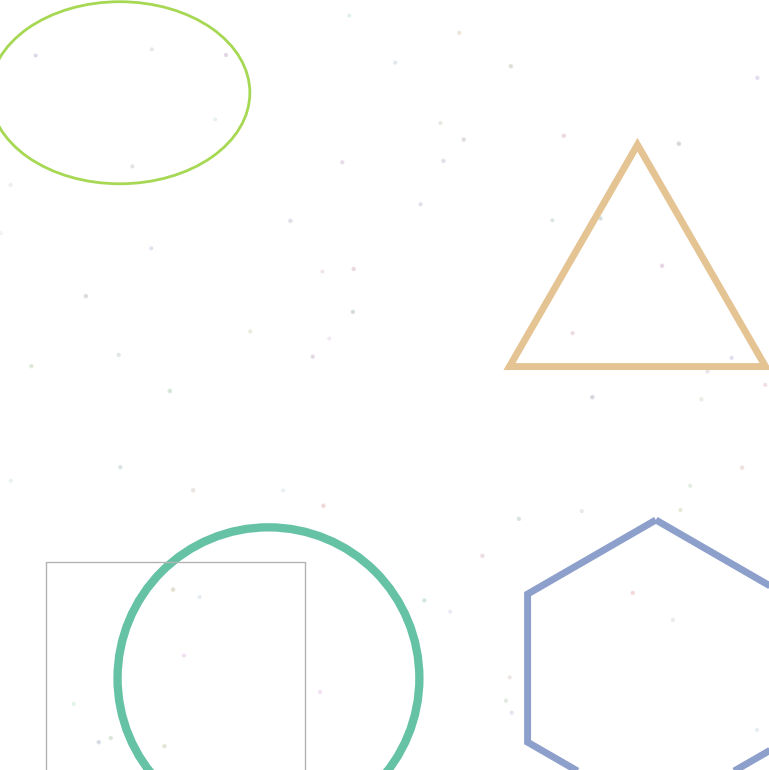[{"shape": "circle", "thickness": 3, "radius": 0.98, "center": [0.349, 0.119]}, {"shape": "hexagon", "thickness": 2.5, "radius": 0.96, "center": [0.852, 0.132]}, {"shape": "oval", "thickness": 1, "radius": 0.84, "center": [0.156, 0.88]}, {"shape": "triangle", "thickness": 2.5, "radius": 0.96, "center": [0.828, 0.62]}, {"shape": "square", "thickness": 0.5, "radius": 0.84, "center": [0.228, 0.101]}]